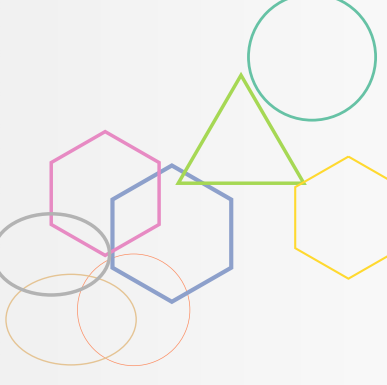[{"shape": "circle", "thickness": 2, "radius": 0.82, "center": [0.805, 0.852]}, {"shape": "circle", "thickness": 0.5, "radius": 0.73, "center": [0.345, 0.195]}, {"shape": "hexagon", "thickness": 3, "radius": 0.88, "center": [0.444, 0.393]}, {"shape": "hexagon", "thickness": 2.5, "radius": 0.8, "center": [0.271, 0.497]}, {"shape": "triangle", "thickness": 2.5, "radius": 0.94, "center": [0.622, 0.618]}, {"shape": "hexagon", "thickness": 1.5, "radius": 0.79, "center": [0.899, 0.435]}, {"shape": "oval", "thickness": 1, "radius": 0.84, "center": [0.183, 0.17]}, {"shape": "oval", "thickness": 2.5, "radius": 0.75, "center": [0.132, 0.339]}]